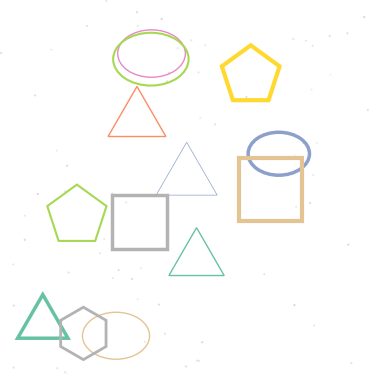[{"shape": "triangle", "thickness": 2.5, "radius": 0.38, "center": [0.111, 0.159]}, {"shape": "triangle", "thickness": 1, "radius": 0.41, "center": [0.51, 0.326]}, {"shape": "triangle", "thickness": 1, "radius": 0.43, "center": [0.356, 0.689]}, {"shape": "triangle", "thickness": 0.5, "radius": 0.46, "center": [0.485, 0.539]}, {"shape": "oval", "thickness": 2.5, "radius": 0.4, "center": [0.724, 0.601]}, {"shape": "oval", "thickness": 1, "radius": 0.44, "center": [0.394, 0.861]}, {"shape": "pentagon", "thickness": 1.5, "radius": 0.4, "center": [0.2, 0.44]}, {"shape": "oval", "thickness": 1.5, "radius": 0.49, "center": [0.392, 0.846]}, {"shape": "pentagon", "thickness": 3, "radius": 0.39, "center": [0.651, 0.803]}, {"shape": "square", "thickness": 3, "radius": 0.41, "center": [0.703, 0.508]}, {"shape": "oval", "thickness": 1, "radius": 0.44, "center": [0.301, 0.128]}, {"shape": "square", "thickness": 2.5, "radius": 0.35, "center": [0.362, 0.423]}, {"shape": "hexagon", "thickness": 2, "radius": 0.34, "center": [0.217, 0.134]}]